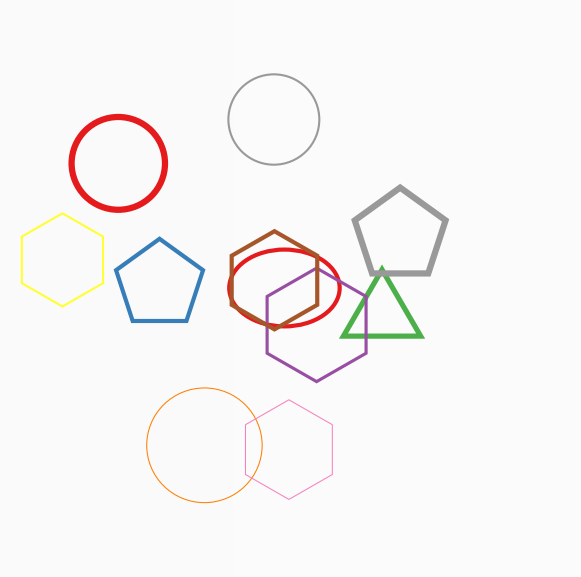[{"shape": "circle", "thickness": 3, "radius": 0.4, "center": [0.204, 0.716]}, {"shape": "oval", "thickness": 2, "radius": 0.48, "center": [0.489, 0.5]}, {"shape": "pentagon", "thickness": 2, "radius": 0.39, "center": [0.274, 0.507]}, {"shape": "triangle", "thickness": 2.5, "radius": 0.38, "center": [0.657, 0.455]}, {"shape": "hexagon", "thickness": 1.5, "radius": 0.49, "center": [0.545, 0.437]}, {"shape": "circle", "thickness": 0.5, "radius": 0.5, "center": [0.352, 0.228]}, {"shape": "hexagon", "thickness": 1, "radius": 0.4, "center": [0.107, 0.549]}, {"shape": "hexagon", "thickness": 2, "radius": 0.42, "center": [0.472, 0.514]}, {"shape": "hexagon", "thickness": 0.5, "radius": 0.43, "center": [0.497, 0.221]}, {"shape": "pentagon", "thickness": 3, "radius": 0.41, "center": [0.688, 0.592]}, {"shape": "circle", "thickness": 1, "radius": 0.39, "center": [0.471, 0.792]}]